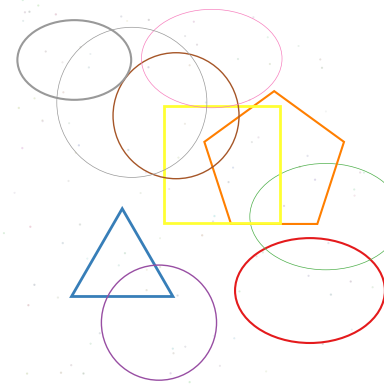[{"shape": "oval", "thickness": 1.5, "radius": 0.97, "center": [0.805, 0.245]}, {"shape": "triangle", "thickness": 2, "radius": 0.76, "center": [0.317, 0.306]}, {"shape": "oval", "thickness": 0.5, "radius": 0.99, "center": [0.846, 0.437]}, {"shape": "circle", "thickness": 1, "radius": 0.75, "center": [0.413, 0.162]}, {"shape": "pentagon", "thickness": 1.5, "radius": 0.95, "center": [0.712, 0.573]}, {"shape": "square", "thickness": 2, "radius": 0.76, "center": [0.577, 0.572]}, {"shape": "circle", "thickness": 1, "radius": 0.82, "center": [0.457, 0.699]}, {"shape": "oval", "thickness": 0.5, "radius": 0.91, "center": [0.55, 0.848]}, {"shape": "circle", "thickness": 0.5, "radius": 0.97, "center": [0.342, 0.734]}, {"shape": "oval", "thickness": 1.5, "radius": 0.74, "center": [0.193, 0.844]}]